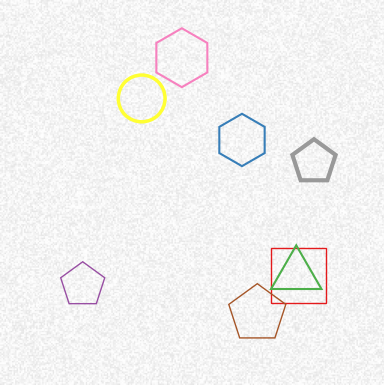[{"shape": "square", "thickness": 1, "radius": 0.35, "center": [0.776, 0.285]}, {"shape": "hexagon", "thickness": 1.5, "radius": 0.34, "center": [0.629, 0.636]}, {"shape": "triangle", "thickness": 1.5, "radius": 0.38, "center": [0.769, 0.287]}, {"shape": "pentagon", "thickness": 1, "radius": 0.3, "center": [0.215, 0.26]}, {"shape": "circle", "thickness": 2.5, "radius": 0.3, "center": [0.368, 0.744]}, {"shape": "pentagon", "thickness": 1, "radius": 0.39, "center": [0.668, 0.185]}, {"shape": "hexagon", "thickness": 1.5, "radius": 0.38, "center": [0.472, 0.85]}, {"shape": "pentagon", "thickness": 3, "radius": 0.29, "center": [0.816, 0.579]}]